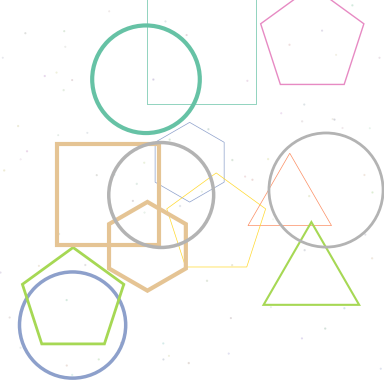[{"shape": "circle", "thickness": 3, "radius": 0.7, "center": [0.379, 0.794]}, {"shape": "square", "thickness": 0.5, "radius": 0.71, "center": [0.524, 0.871]}, {"shape": "triangle", "thickness": 0.5, "radius": 0.63, "center": [0.753, 0.477]}, {"shape": "circle", "thickness": 2.5, "radius": 0.69, "center": [0.189, 0.156]}, {"shape": "hexagon", "thickness": 0.5, "radius": 0.52, "center": [0.493, 0.579]}, {"shape": "pentagon", "thickness": 1, "radius": 0.7, "center": [0.811, 0.895]}, {"shape": "pentagon", "thickness": 2, "radius": 0.69, "center": [0.19, 0.219]}, {"shape": "triangle", "thickness": 1.5, "radius": 0.72, "center": [0.809, 0.28]}, {"shape": "pentagon", "thickness": 0.5, "radius": 0.68, "center": [0.562, 0.416]}, {"shape": "square", "thickness": 3, "radius": 0.66, "center": [0.281, 0.495]}, {"shape": "hexagon", "thickness": 3, "radius": 0.58, "center": [0.383, 0.36]}, {"shape": "circle", "thickness": 2, "radius": 0.74, "center": [0.847, 0.506]}, {"shape": "circle", "thickness": 2.5, "radius": 0.68, "center": [0.419, 0.493]}]